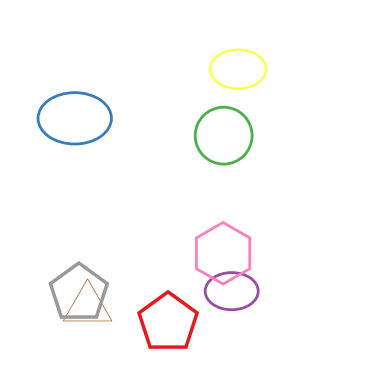[{"shape": "pentagon", "thickness": 2.5, "radius": 0.4, "center": [0.436, 0.163]}, {"shape": "oval", "thickness": 2, "radius": 0.48, "center": [0.194, 0.693]}, {"shape": "circle", "thickness": 2, "radius": 0.37, "center": [0.581, 0.648]}, {"shape": "oval", "thickness": 2, "radius": 0.34, "center": [0.602, 0.244]}, {"shape": "oval", "thickness": 1.5, "radius": 0.36, "center": [0.618, 0.82]}, {"shape": "triangle", "thickness": 0.5, "radius": 0.36, "center": [0.228, 0.203]}, {"shape": "hexagon", "thickness": 2, "radius": 0.4, "center": [0.579, 0.342]}, {"shape": "pentagon", "thickness": 2.5, "radius": 0.39, "center": [0.205, 0.239]}]